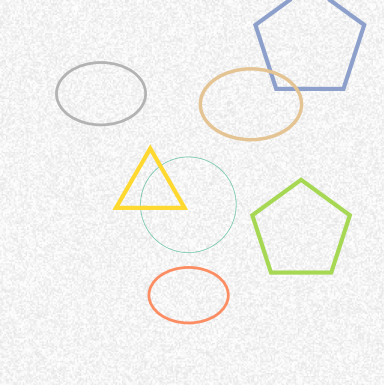[{"shape": "circle", "thickness": 0.5, "radius": 0.62, "center": [0.489, 0.468]}, {"shape": "oval", "thickness": 2, "radius": 0.52, "center": [0.49, 0.233]}, {"shape": "pentagon", "thickness": 3, "radius": 0.74, "center": [0.805, 0.889]}, {"shape": "pentagon", "thickness": 3, "radius": 0.67, "center": [0.782, 0.4]}, {"shape": "triangle", "thickness": 3, "radius": 0.51, "center": [0.39, 0.511]}, {"shape": "oval", "thickness": 2.5, "radius": 0.66, "center": [0.652, 0.729]}, {"shape": "oval", "thickness": 2, "radius": 0.58, "center": [0.262, 0.757]}]